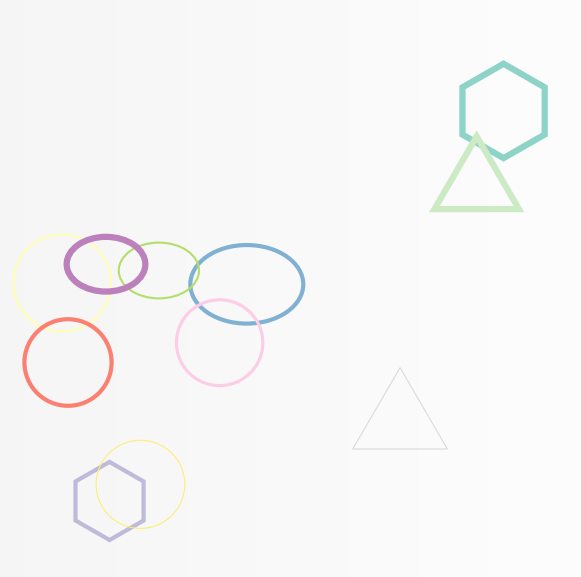[{"shape": "hexagon", "thickness": 3, "radius": 0.41, "center": [0.866, 0.807]}, {"shape": "circle", "thickness": 1, "radius": 0.42, "center": [0.107, 0.509]}, {"shape": "hexagon", "thickness": 2, "radius": 0.34, "center": [0.188, 0.132]}, {"shape": "circle", "thickness": 2, "radius": 0.37, "center": [0.117, 0.371]}, {"shape": "oval", "thickness": 2, "radius": 0.49, "center": [0.425, 0.507]}, {"shape": "oval", "thickness": 1, "radius": 0.35, "center": [0.273, 0.531]}, {"shape": "circle", "thickness": 1.5, "radius": 0.37, "center": [0.378, 0.406]}, {"shape": "triangle", "thickness": 0.5, "radius": 0.47, "center": [0.688, 0.269]}, {"shape": "oval", "thickness": 3, "radius": 0.34, "center": [0.182, 0.542]}, {"shape": "triangle", "thickness": 3, "radius": 0.42, "center": [0.82, 0.679]}, {"shape": "circle", "thickness": 0.5, "radius": 0.38, "center": [0.242, 0.16]}]